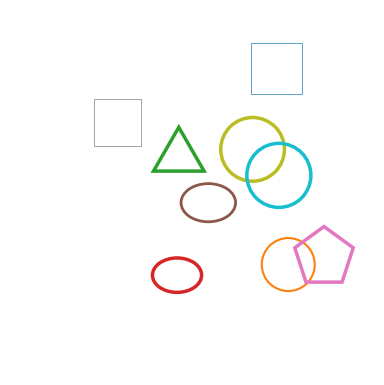[{"shape": "square", "thickness": 0.5, "radius": 0.33, "center": [0.718, 0.821]}, {"shape": "circle", "thickness": 1.5, "radius": 0.34, "center": [0.749, 0.313]}, {"shape": "triangle", "thickness": 2.5, "radius": 0.38, "center": [0.464, 0.594]}, {"shape": "oval", "thickness": 2.5, "radius": 0.32, "center": [0.46, 0.285]}, {"shape": "oval", "thickness": 2, "radius": 0.35, "center": [0.541, 0.474]}, {"shape": "pentagon", "thickness": 2.5, "radius": 0.4, "center": [0.842, 0.332]}, {"shape": "square", "thickness": 0.5, "radius": 0.3, "center": [0.305, 0.682]}, {"shape": "circle", "thickness": 2.5, "radius": 0.41, "center": [0.656, 0.612]}, {"shape": "circle", "thickness": 2.5, "radius": 0.42, "center": [0.724, 0.545]}]